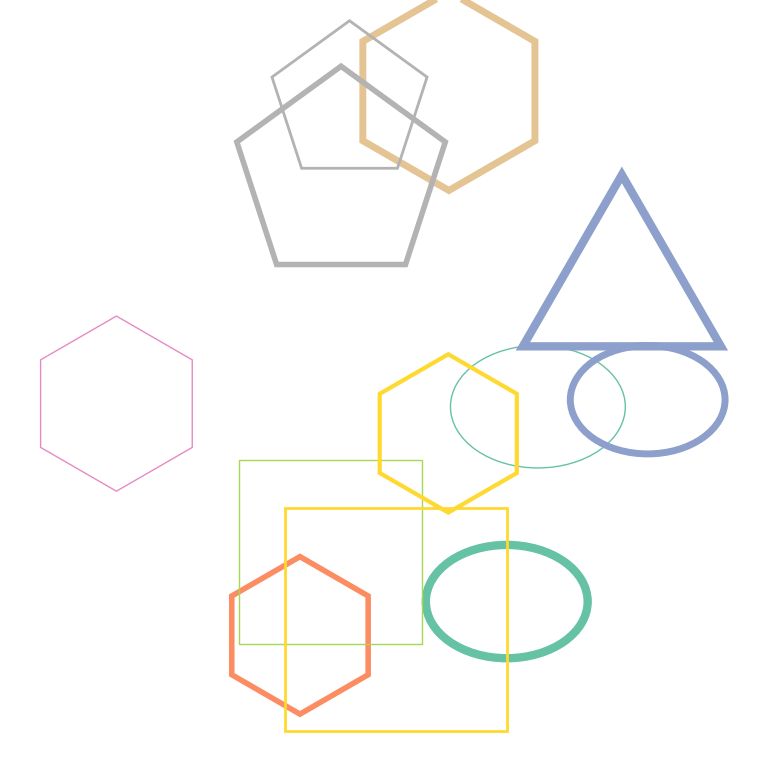[{"shape": "oval", "thickness": 0.5, "radius": 0.57, "center": [0.699, 0.472]}, {"shape": "oval", "thickness": 3, "radius": 0.53, "center": [0.658, 0.219]}, {"shape": "hexagon", "thickness": 2, "radius": 0.51, "center": [0.39, 0.175]}, {"shape": "oval", "thickness": 2.5, "radius": 0.5, "center": [0.841, 0.481]}, {"shape": "triangle", "thickness": 3, "radius": 0.74, "center": [0.808, 0.624]}, {"shape": "hexagon", "thickness": 0.5, "radius": 0.57, "center": [0.151, 0.476]}, {"shape": "square", "thickness": 0.5, "radius": 0.6, "center": [0.429, 0.283]}, {"shape": "square", "thickness": 1, "radius": 0.72, "center": [0.514, 0.196]}, {"shape": "hexagon", "thickness": 1.5, "radius": 0.51, "center": [0.582, 0.437]}, {"shape": "hexagon", "thickness": 2.5, "radius": 0.65, "center": [0.583, 0.882]}, {"shape": "pentagon", "thickness": 1, "radius": 0.53, "center": [0.454, 0.867]}, {"shape": "pentagon", "thickness": 2, "radius": 0.71, "center": [0.443, 0.772]}]